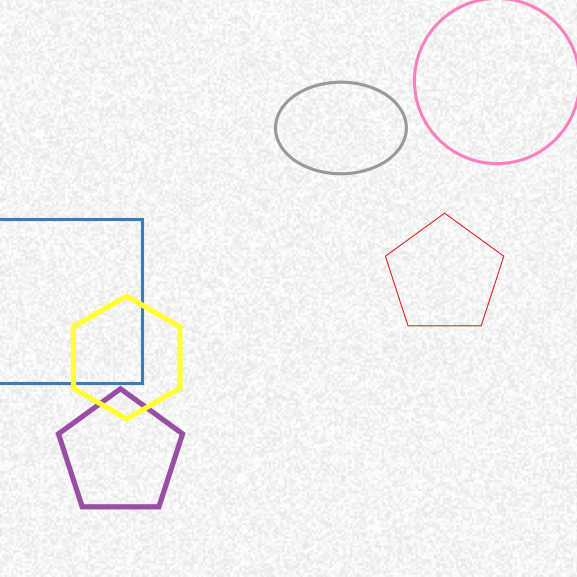[{"shape": "pentagon", "thickness": 0.5, "radius": 0.54, "center": [0.77, 0.522]}, {"shape": "square", "thickness": 1.5, "radius": 0.71, "center": [0.104, 0.478]}, {"shape": "pentagon", "thickness": 2.5, "radius": 0.56, "center": [0.209, 0.213]}, {"shape": "hexagon", "thickness": 2.5, "radius": 0.53, "center": [0.219, 0.38]}, {"shape": "circle", "thickness": 1.5, "radius": 0.72, "center": [0.861, 0.859]}, {"shape": "oval", "thickness": 1.5, "radius": 0.57, "center": [0.59, 0.778]}]